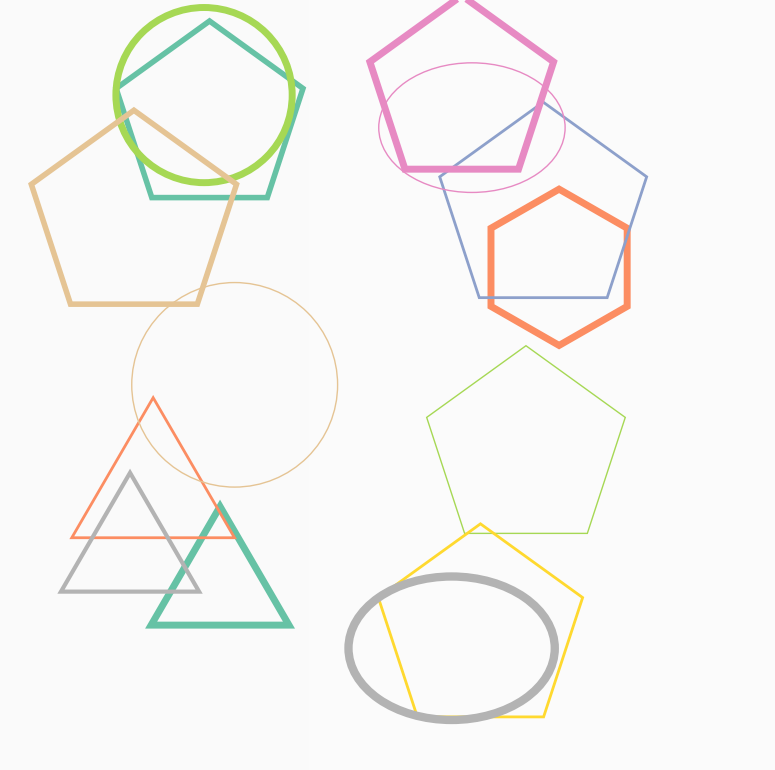[{"shape": "triangle", "thickness": 2.5, "radius": 0.51, "center": [0.284, 0.24]}, {"shape": "pentagon", "thickness": 2, "radius": 0.63, "center": [0.27, 0.846]}, {"shape": "triangle", "thickness": 1, "radius": 0.61, "center": [0.198, 0.362]}, {"shape": "hexagon", "thickness": 2.5, "radius": 0.51, "center": [0.721, 0.653]}, {"shape": "pentagon", "thickness": 1, "radius": 0.7, "center": [0.701, 0.727]}, {"shape": "oval", "thickness": 0.5, "radius": 0.6, "center": [0.609, 0.834]}, {"shape": "pentagon", "thickness": 2.5, "radius": 0.62, "center": [0.596, 0.881]}, {"shape": "circle", "thickness": 2.5, "radius": 0.57, "center": [0.263, 0.877]}, {"shape": "pentagon", "thickness": 0.5, "radius": 0.67, "center": [0.679, 0.416]}, {"shape": "pentagon", "thickness": 1, "radius": 0.69, "center": [0.62, 0.181]}, {"shape": "circle", "thickness": 0.5, "radius": 0.66, "center": [0.303, 0.5]}, {"shape": "pentagon", "thickness": 2, "radius": 0.7, "center": [0.173, 0.718]}, {"shape": "oval", "thickness": 3, "radius": 0.67, "center": [0.583, 0.158]}, {"shape": "triangle", "thickness": 1.5, "radius": 0.51, "center": [0.168, 0.283]}]